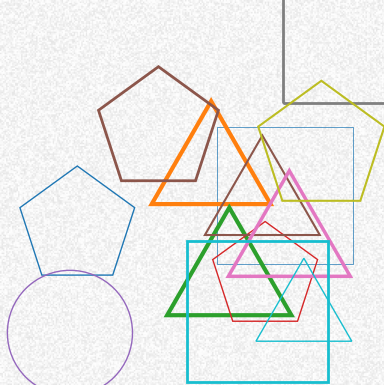[{"shape": "pentagon", "thickness": 1, "radius": 0.78, "center": [0.201, 0.412]}, {"shape": "square", "thickness": 0.5, "radius": 0.88, "center": [0.741, 0.492]}, {"shape": "triangle", "thickness": 3, "radius": 0.89, "center": [0.548, 0.559]}, {"shape": "triangle", "thickness": 3, "radius": 0.93, "center": [0.596, 0.274]}, {"shape": "pentagon", "thickness": 1, "radius": 0.72, "center": [0.689, 0.281]}, {"shape": "circle", "thickness": 1, "radius": 0.81, "center": [0.182, 0.135]}, {"shape": "triangle", "thickness": 1.5, "radius": 0.86, "center": [0.681, 0.476]}, {"shape": "pentagon", "thickness": 2, "radius": 0.82, "center": [0.412, 0.663]}, {"shape": "triangle", "thickness": 2.5, "radius": 0.91, "center": [0.751, 0.374]}, {"shape": "square", "thickness": 2, "radius": 0.75, "center": [0.885, 0.882]}, {"shape": "pentagon", "thickness": 1.5, "radius": 0.86, "center": [0.835, 0.618]}, {"shape": "triangle", "thickness": 1, "radius": 0.72, "center": [0.789, 0.186]}, {"shape": "square", "thickness": 2, "radius": 0.91, "center": [0.669, 0.191]}]